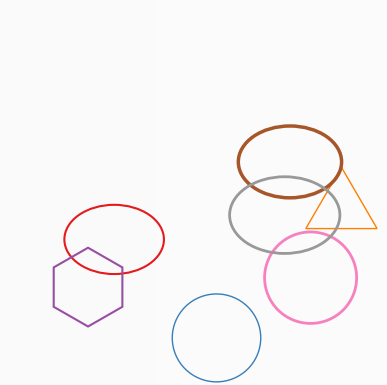[{"shape": "oval", "thickness": 1.5, "radius": 0.64, "center": [0.295, 0.378]}, {"shape": "circle", "thickness": 1, "radius": 0.57, "center": [0.559, 0.122]}, {"shape": "hexagon", "thickness": 1.5, "radius": 0.51, "center": [0.227, 0.254]}, {"shape": "triangle", "thickness": 1, "radius": 0.53, "center": [0.881, 0.459]}, {"shape": "oval", "thickness": 2.5, "radius": 0.67, "center": [0.748, 0.579]}, {"shape": "circle", "thickness": 2, "radius": 0.59, "center": [0.802, 0.279]}, {"shape": "oval", "thickness": 2, "radius": 0.71, "center": [0.735, 0.441]}]